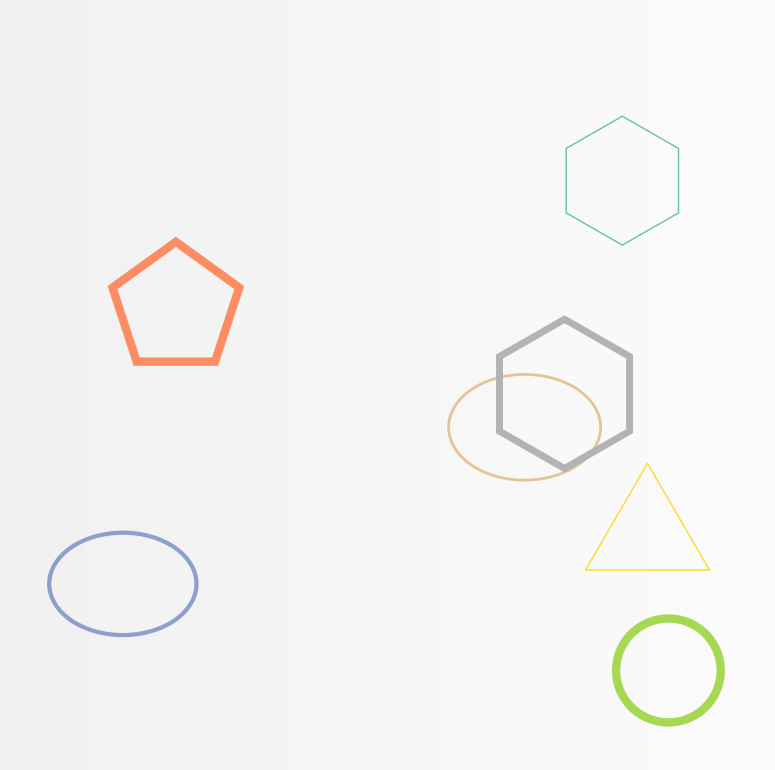[{"shape": "hexagon", "thickness": 0.5, "radius": 0.42, "center": [0.803, 0.765]}, {"shape": "pentagon", "thickness": 3, "radius": 0.43, "center": [0.227, 0.6]}, {"shape": "oval", "thickness": 1.5, "radius": 0.48, "center": [0.159, 0.242]}, {"shape": "circle", "thickness": 3, "radius": 0.34, "center": [0.862, 0.129]}, {"shape": "triangle", "thickness": 0.5, "radius": 0.46, "center": [0.835, 0.306]}, {"shape": "oval", "thickness": 1, "radius": 0.49, "center": [0.677, 0.445]}, {"shape": "hexagon", "thickness": 2.5, "radius": 0.48, "center": [0.728, 0.488]}]